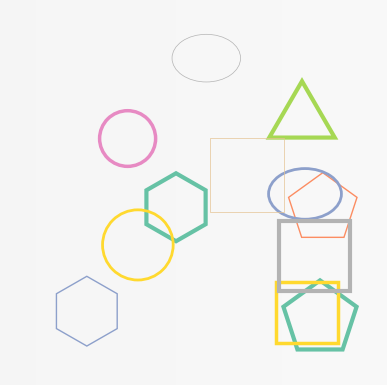[{"shape": "pentagon", "thickness": 3, "radius": 0.5, "center": [0.826, 0.173]}, {"shape": "hexagon", "thickness": 3, "radius": 0.44, "center": [0.454, 0.462]}, {"shape": "pentagon", "thickness": 1, "radius": 0.46, "center": [0.833, 0.459]}, {"shape": "oval", "thickness": 2, "radius": 0.47, "center": [0.787, 0.496]}, {"shape": "hexagon", "thickness": 1, "radius": 0.45, "center": [0.224, 0.192]}, {"shape": "circle", "thickness": 2.5, "radius": 0.36, "center": [0.329, 0.64]}, {"shape": "triangle", "thickness": 3, "radius": 0.49, "center": [0.779, 0.691]}, {"shape": "square", "thickness": 2.5, "radius": 0.4, "center": [0.792, 0.189]}, {"shape": "circle", "thickness": 2, "radius": 0.46, "center": [0.356, 0.364]}, {"shape": "square", "thickness": 0.5, "radius": 0.48, "center": [0.638, 0.545]}, {"shape": "square", "thickness": 3, "radius": 0.46, "center": [0.813, 0.335]}, {"shape": "oval", "thickness": 0.5, "radius": 0.44, "center": [0.532, 0.849]}]